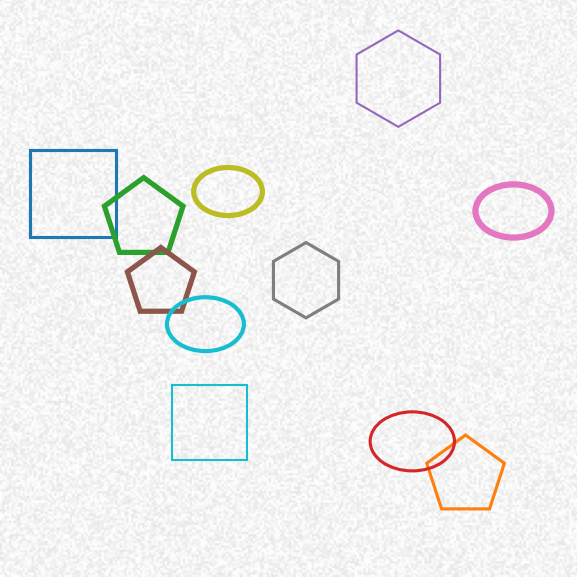[{"shape": "square", "thickness": 1.5, "radius": 0.37, "center": [0.126, 0.664]}, {"shape": "pentagon", "thickness": 1.5, "radius": 0.35, "center": [0.806, 0.175]}, {"shape": "pentagon", "thickness": 2.5, "radius": 0.36, "center": [0.249, 0.62]}, {"shape": "oval", "thickness": 1.5, "radius": 0.37, "center": [0.714, 0.235]}, {"shape": "hexagon", "thickness": 1, "radius": 0.42, "center": [0.69, 0.863]}, {"shape": "pentagon", "thickness": 2.5, "radius": 0.3, "center": [0.279, 0.51]}, {"shape": "oval", "thickness": 3, "radius": 0.33, "center": [0.889, 0.634]}, {"shape": "hexagon", "thickness": 1.5, "radius": 0.33, "center": [0.53, 0.514]}, {"shape": "oval", "thickness": 2.5, "radius": 0.3, "center": [0.395, 0.667]}, {"shape": "oval", "thickness": 2, "radius": 0.33, "center": [0.356, 0.438]}, {"shape": "square", "thickness": 1, "radius": 0.32, "center": [0.363, 0.267]}]